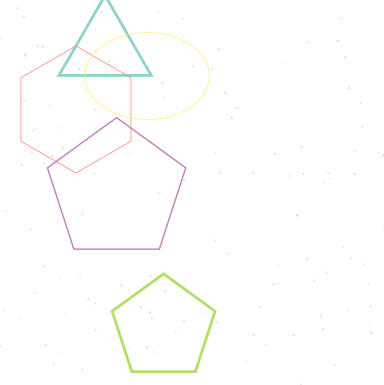[{"shape": "triangle", "thickness": 2, "radius": 0.69, "center": [0.273, 0.873]}, {"shape": "hexagon", "thickness": 0.5, "radius": 0.82, "center": [0.197, 0.716]}, {"shape": "pentagon", "thickness": 2, "radius": 0.7, "center": [0.425, 0.148]}, {"shape": "pentagon", "thickness": 1, "radius": 0.94, "center": [0.303, 0.506]}, {"shape": "oval", "thickness": 0.5, "radius": 0.81, "center": [0.382, 0.802]}]